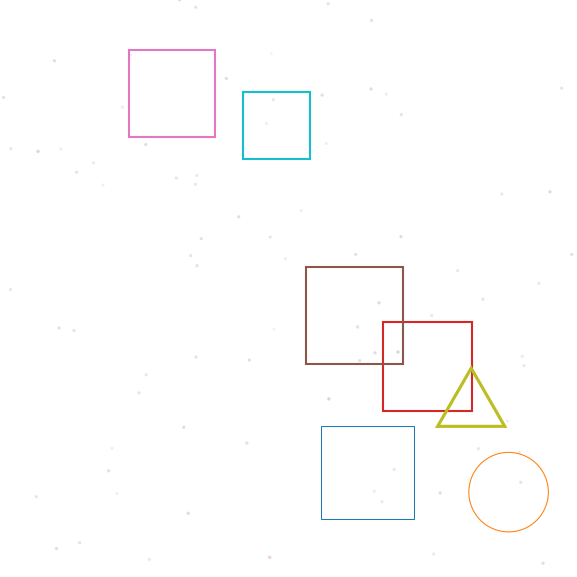[{"shape": "square", "thickness": 0.5, "radius": 0.4, "center": [0.637, 0.182]}, {"shape": "circle", "thickness": 0.5, "radius": 0.34, "center": [0.881, 0.147]}, {"shape": "square", "thickness": 1, "radius": 0.38, "center": [0.74, 0.364]}, {"shape": "square", "thickness": 1, "radius": 0.42, "center": [0.614, 0.453]}, {"shape": "square", "thickness": 1, "radius": 0.38, "center": [0.298, 0.837]}, {"shape": "triangle", "thickness": 1.5, "radius": 0.34, "center": [0.816, 0.294]}, {"shape": "square", "thickness": 1, "radius": 0.29, "center": [0.479, 0.782]}]